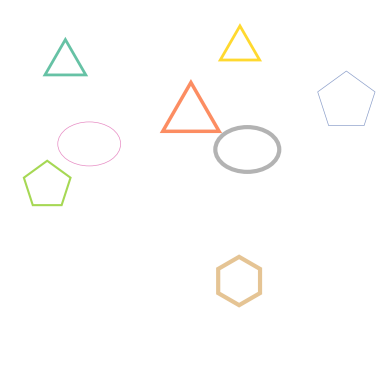[{"shape": "triangle", "thickness": 2, "radius": 0.31, "center": [0.17, 0.836]}, {"shape": "triangle", "thickness": 2.5, "radius": 0.42, "center": [0.496, 0.701]}, {"shape": "pentagon", "thickness": 0.5, "radius": 0.39, "center": [0.9, 0.737]}, {"shape": "oval", "thickness": 0.5, "radius": 0.41, "center": [0.232, 0.626]}, {"shape": "pentagon", "thickness": 1.5, "radius": 0.32, "center": [0.123, 0.519]}, {"shape": "triangle", "thickness": 2, "radius": 0.29, "center": [0.623, 0.874]}, {"shape": "hexagon", "thickness": 3, "radius": 0.31, "center": [0.621, 0.27]}, {"shape": "oval", "thickness": 3, "radius": 0.42, "center": [0.642, 0.612]}]